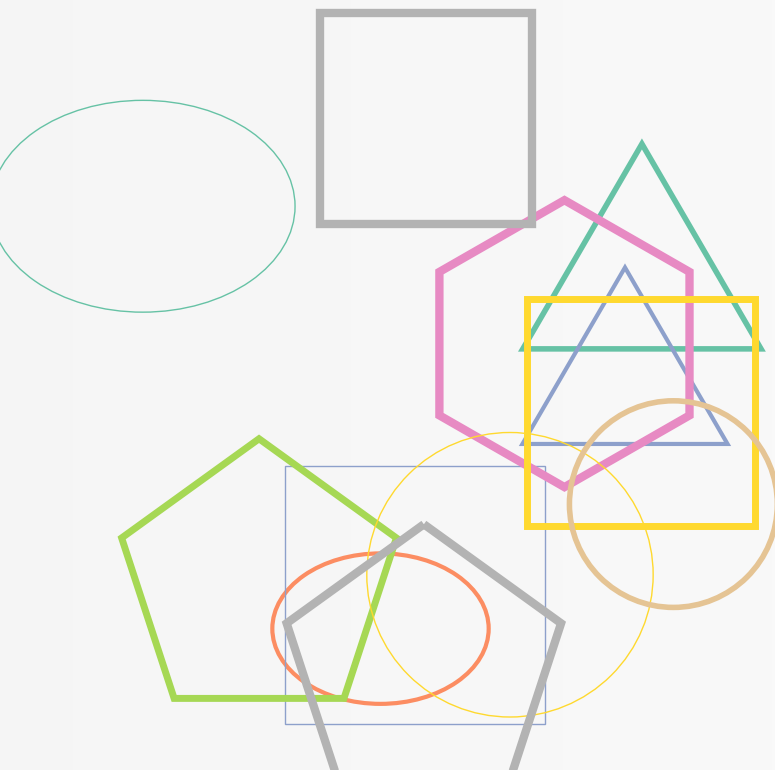[{"shape": "oval", "thickness": 0.5, "radius": 0.98, "center": [0.184, 0.732]}, {"shape": "triangle", "thickness": 2, "radius": 0.89, "center": [0.828, 0.636]}, {"shape": "oval", "thickness": 1.5, "radius": 0.7, "center": [0.491, 0.184]}, {"shape": "triangle", "thickness": 1.5, "radius": 0.76, "center": [0.806, 0.5]}, {"shape": "square", "thickness": 0.5, "radius": 0.84, "center": [0.536, 0.228]}, {"shape": "hexagon", "thickness": 3, "radius": 0.93, "center": [0.728, 0.554]}, {"shape": "pentagon", "thickness": 2.5, "radius": 0.93, "center": [0.334, 0.244]}, {"shape": "circle", "thickness": 0.5, "radius": 0.92, "center": [0.658, 0.254]}, {"shape": "square", "thickness": 2.5, "radius": 0.74, "center": [0.827, 0.465]}, {"shape": "circle", "thickness": 2, "radius": 0.67, "center": [0.869, 0.345]}, {"shape": "pentagon", "thickness": 3, "radius": 0.93, "center": [0.547, 0.133]}, {"shape": "square", "thickness": 3, "radius": 0.69, "center": [0.55, 0.846]}]